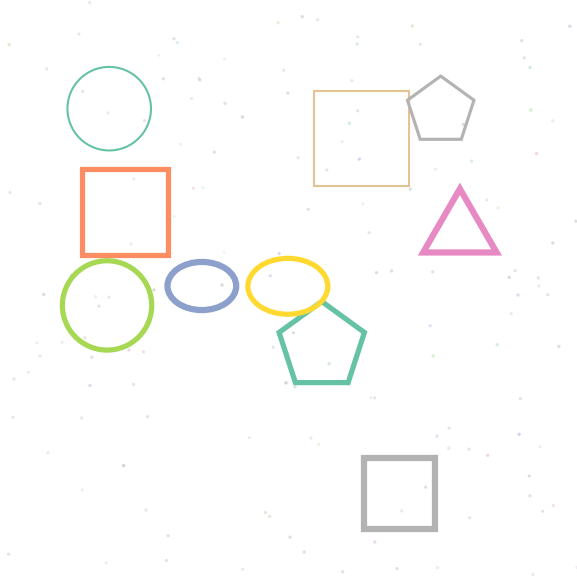[{"shape": "pentagon", "thickness": 2.5, "radius": 0.39, "center": [0.557, 0.399]}, {"shape": "circle", "thickness": 1, "radius": 0.36, "center": [0.189, 0.811]}, {"shape": "square", "thickness": 2.5, "radius": 0.37, "center": [0.217, 0.632]}, {"shape": "oval", "thickness": 3, "radius": 0.3, "center": [0.35, 0.504]}, {"shape": "triangle", "thickness": 3, "radius": 0.37, "center": [0.796, 0.599]}, {"shape": "circle", "thickness": 2.5, "radius": 0.39, "center": [0.185, 0.47]}, {"shape": "oval", "thickness": 2.5, "radius": 0.35, "center": [0.498, 0.503]}, {"shape": "square", "thickness": 1, "radius": 0.41, "center": [0.626, 0.759]}, {"shape": "pentagon", "thickness": 1.5, "radius": 0.3, "center": [0.763, 0.807]}, {"shape": "square", "thickness": 3, "radius": 0.31, "center": [0.691, 0.144]}]